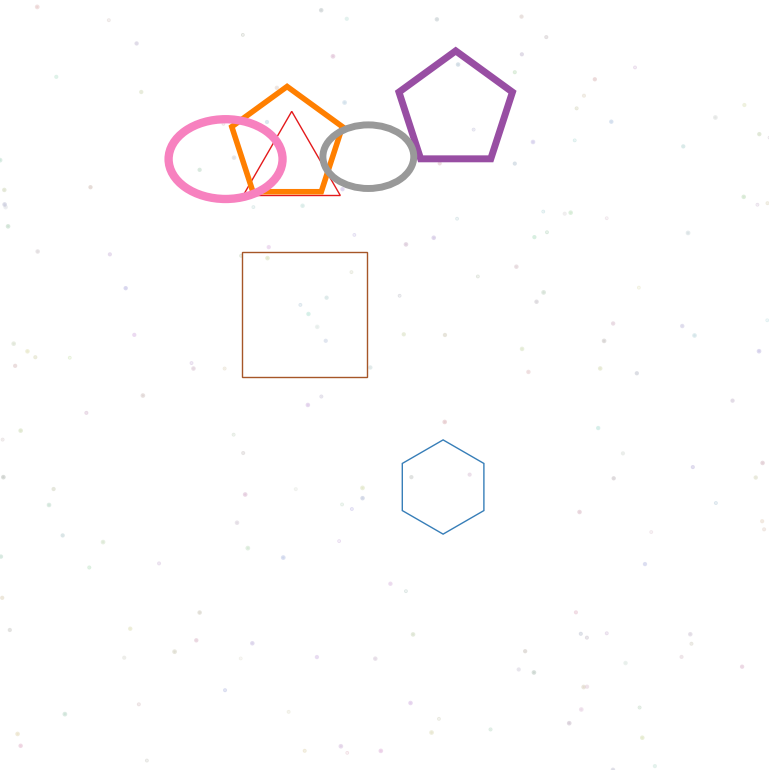[{"shape": "triangle", "thickness": 0.5, "radius": 0.36, "center": [0.379, 0.783]}, {"shape": "hexagon", "thickness": 0.5, "radius": 0.31, "center": [0.575, 0.368]}, {"shape": "pentagon", "thickness": 2.5, "radius": 0.39, "center": [0.592, 0.856]}, {"shape": "pentagon", "thickness": 2, "radius": 0.38, "center": [0.373, 0.812]}, {"shape": "square", "thickness": 0.5, "radius": 0.41, "center": [0.395, 0.592]}, {"shape": "oval", "thickness": 3, "radius": 0.37, "center": [0.293, 0.793]}, {"shape": "oval", "thickness": 2.5, "radius": 0.3, "center": [0.478, 0.797]}]